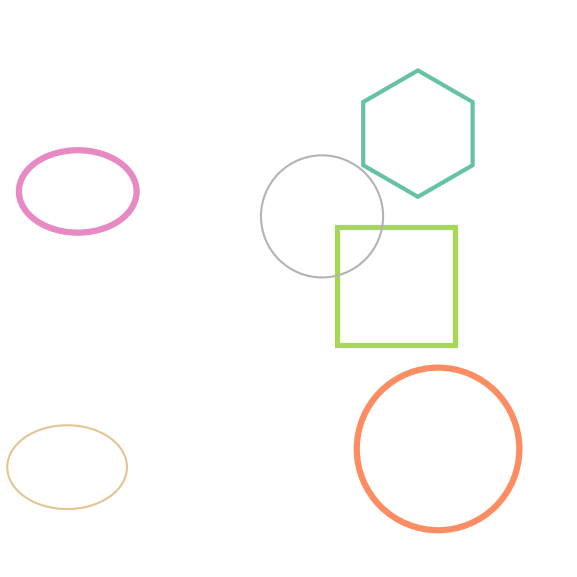[{"shape": "hexagon", "thickness": 2, "radius": 0.55, "center": [0.724, 0.768]}, {"shape": "circle", "thickness": 3, "radius": 0.7, "center": [0.759, 0.222]}, {"shape": "oval", "thickness": 3, "radius": 0.51, "center": [0.135, 0.668]}, {"shape": "square", "thickness": 2.5, "radius": 0.51, "center": [0.686, 0.504]}, {"shape": "oval", "thickness": 1, "radius": 0.52, "center": [0.116, 0.19]}, {"shape": "circle", "thickness": 1, "radius": 0.53, "center": [0.558, 0.624]}]